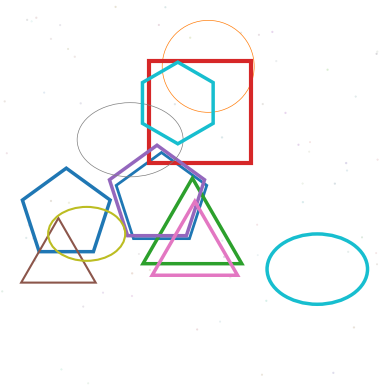[{"shape": "pentagon", "thickness": 2, "radius": 0.62, "center": [0.419, 0.48]}, {"shape": "pentagon", "thickness": 2.5, "radius": 0.6, "center": [0.172, 0.443]}, {"shape": "circle", "thickness": 0.5, "radius": 0.6, "center": [0.541, 0.828]}, {"shape": "triangle", "thickness": 2.5, "radius": 0.74, "center": [0.5, 0.389]}, {"shape": "square", "thickness": 3, "radius": 0.66, "center": [0.519, 0.708]}, {"shape": "pentagon", "thickness": 2.5, "radius": 0.65, "center": [0.408, 0.493]}, {"shape": "triangle", "thickness": 1.5, "radius": 0.56, "center": [0.152, 0.322]}, {"shape": "triangle", "thickness": 2.5, "radius": 0.64, "center": [0.506, 0.349]}, {"shape": "oval", "thickness": 0.5, "radius": 0.69, "center": [0.338, 0.637]}, {"shape": "oval", "thickness": 1.5, "radius": 0.5, "center": [0.225, 0.393]}, {"shape": "oval", "thickness": 2.5, "radius": 0.65, "center": [0.824, 0.301]}, {"shape": "hexagon", "thickness": 2.5, "radius": 0.53, "center": [0.462, 0.733]}]